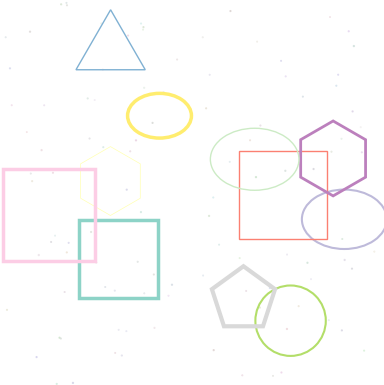[{"shape": "square", "thickness": 2.5, "radius": 0.51, "center": [0.308, 0.326]}, {"shape": "hexagon", "thickness": 0.5, "radius": 0.45, "center": [0.287, 0.53]}, {"shape": "oval", "thickness": 1.5, "radius": 0.55, "center": [0.894, 0.43]}, {"shape": "square", "thickness": 1, "radius": 0.57, "center": [0.735, 0.494]}, {"shape": "triangle", "thickness": 1, "radius": 0.52, "center": [0.287, 0.871]}, {"shape": "circle", "thickness": 1.5, "radius": 0.46, "center": [0.755, 0.167]}, {"shape": "square", "thickness": 2.5, "radius": 0.59, "center": [0.127, 0.441]}, {"shape": "pentagon", "thickness": 3, "radius": 0.43, "center": [0.632, 0.222]}, {"shape": "hexagon", "thickness": 2, "radius": 0.49, "center": [0.865, 0.588]}, {"shape": "oval", "thickness": 1, "radius": 0.58, "center": [0.661, 0.586]}, {"shape": "oval", "thickness": 2.5, "radius": 0.41, "center": [0.414, 0.699]}]